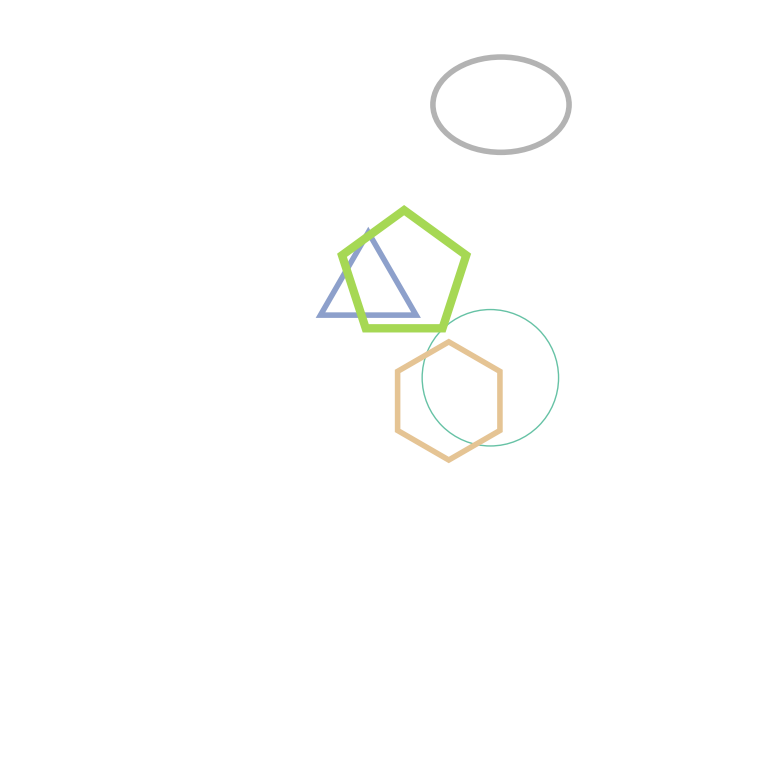[{"shape": "circle", "thickness": 0.5, "radius": 0.44, "center": [0.637, 0.509]}, {"shape": "triangle", "thickness": 2, "radius": 0.36, "center": [0.478, 0.627]}, {"shape": "pentagon", "thickness": 3, "radius": 0.42, "center": [0.525, 0.642]}, {"shape": "hexagon", "thickness": 2, "radius": 0.38, "center": [0.583, 0.479]}, {"shape": "oval", "thickness": 2, "radius": 0.44, "center": [0.651, 0.864]}]